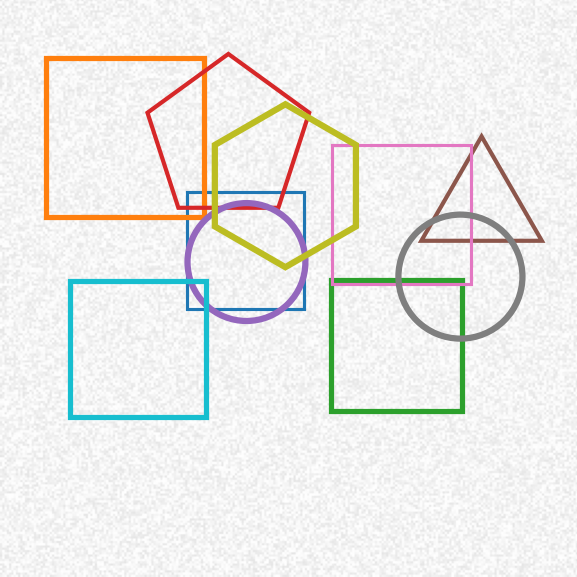[{"shape": "square", "thickness": 1.5, "radius": 0.51, "center": [0.425, 0.565]}, {"shape": "square", "thickness": 2.5, "radius": 0.68, "center": [0.216, 0.761]}, {"shape": "square", "thickness": 2.5, "radius": 0.57, "center": [0.686, 0.401]}, {"shape": "pentagon", "thickness": 2, "radius": 0.74, "center": [0.395, 0.758]}, {"shape": "circle", "thickness": 3, "radius": 0.51, "center": [0.427, 0.545]}, {"shape": "triangle", "thickness": 2, "radius": 0.6, "center": [0.834, 0.642]}, {"shape": "square", "thickness": 1.5, "radius": 0.6, "center": [0.695, 0.627]}, {"shape": "circle", "thickness": 3, "radius": 0.54, "center": [0.797, 0.52]}, {"shape": "hexagon", "thickness": 3, "radius": 0.71, "center": [0.494, 0.678]}, {"shape": "square", "thickness": 2.5, "radius": 0.59, "center": [0.239, 0.395]}]